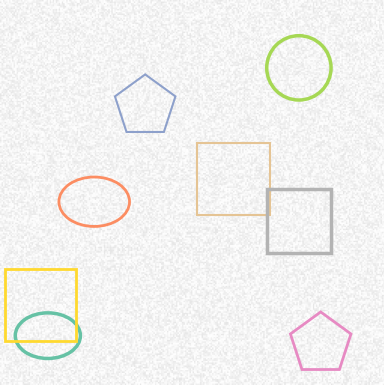[{"shape": "oval", "thickness": 2.5, "radius": 0.42, "center": [0.124, 0.128]}, {"shape": "oval", "thickness": 2, "radius": 0.46, "center": [0.245, 0.476]}, {"shape": "pentagon", "thickness": 1.5, "radius": 0.41, "center": [0.377, 0.724]}, {"shape": "pentagon", "thickness": 2, "radius": 0.41, "center": [0.833, 0.107]}, {"shape": "circle", "thickness": 2.5, "radius": 0.42, "center": [0.776, 0.824]}, {"shape": "square", "thickness": 2, "radius": 0.46, "center": [0.106, 0.208]}, {"shape": "square", "thickness": 1.5, "radius": 0.47, "center": [0.607, 0.535]}, {"shape": "square", "thickness": 2.5, "radius": 0.42, "center": [0.777, 0.426]}]